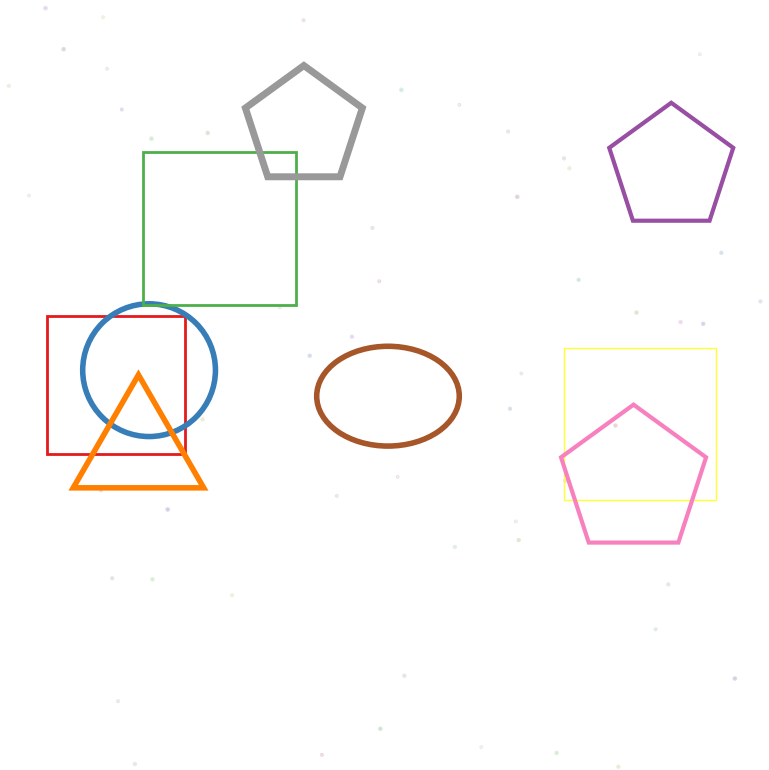[{"shape": "square", "thickness": 1, "radius": 0.45, "center": [0.151, 0.5]}, {"shape": "circle", "thickness": 2, "radius": 0.43, "center": [0.194, 0.519]}, {"shape": "square", "thickness": 1, "radius": 0.5, "center": [0.285, 0.703]}, {"shape": "pentagon", "thickness": 1.5, "radius": 0.42, "center": [0.872, 0.782]}, {"shape": "triangle", "thickness": 2, "radius": 0.49, "center": [0.18, 0.415]}, {"shape": "square", "thickness": 0.5, "radius": 0.49, "center": [0.831, 0.449]}, {"shape": "oval", "thickness": 2, "radius": 0.46, "center": [0.504, 0.485]}, {"shape": "pentagon", "thickness": 1.5, "radius": 0.5, "center": [0.823, 0.375]}, {"shape": "pentagon", "thickness": 2.5, "radius": 0.4, "center": [0.395, 0.835]}]